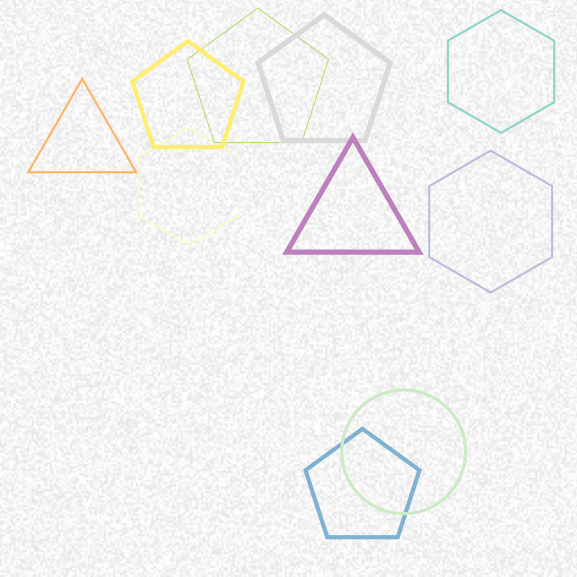[{"shape": "hexagon", "thickness": 1, "radius": 0.53, "center": [0.868, 0.875]}, {"shape": "hexagon", "thickness": 0.5, "radius": 0.51, "center": [0.327, 0.677]}, {"shape": "hexagon", "thickness": 1, "radius": 0.61, "center": [0.85, 0.615]}, {"shape": "pentagon", "thickness": 2, "radius": 0.52, "center": [0.628, 0.153]}, {"shape": "triangle", "thickness": 1, "radius": 0.54, "center": [0.142, 0.755]}, {"shape": "pentagon", "thickness": 0.5, "radius": 0.64, "center": [0.447, 0.856]}, {"shape": "pentagon", "thickness": 2.5, "radius": 0.6, "center": [0.561, 0.853]}, {"shape": "triangle", "thickness": 2.5, "radius": 0.66, "center": [0.611, 0.629]}, {"shape": "circle", "thickness": 1.5, "radius": 0.54, "center": [0.699, 0.217]}, {"shape": "pentagon", "thickness": 2, "radius": 0.51, "center": [0.325, 0.827]}]